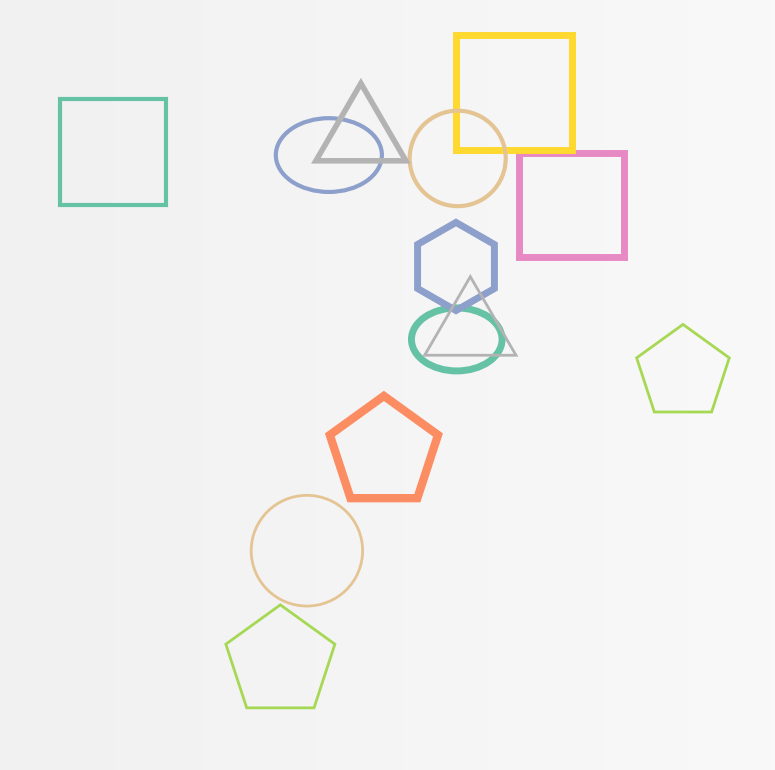[{"shape": "oval", "thickness": 2.5, "radius": 0.29, "center": [0.589, 0.559]}, {"shape": "square", "thickness": 1.5, "radius": 0.34, "center": [0.146, 0.802]}, {"shape": "pentagon", "thickness": 3, "radius": 0.37, "center": [0.495, 0.412]}, {"shape": "hexagon", "thickness": 2.5, "radius": 0.29, "center": [0.588, 0.654]}, {"shape": "oval", "thickness": 1.5, "radius": 0.34, "center": [0.424, 0.799]}, {"shape": "square", "thickness": 2.5, "radius": 0.34, "center": [0.738, 0.734]}, {"shape": "pentagon", "thickness": 1, "radius": 0.37, "center": [0.362, 0.141]}, {"shape": "pentagon", "thickness": 1, "radius": 0.31, "center": [0.881, 0.516]}, {"shape": "square", "thickness": 2.5, "radius": 0.37, "center": [0.663, 0.88]}, {"shape": "circle", "thickness": 1.5, "radius": 0.31, "center": [0.591, 0.794]}, {"shape": "circle", "thickness": 1, "radius": 0.36, "center": [0.396, 0.285]}, {"shape": "triangle", "thickness": 1, "radius": 0.34, "center": [0.607, 0.573]}, {"shape": "triangle", "thickness": 2, "radius": 0.34, "center": [0.466, 0.825]}]